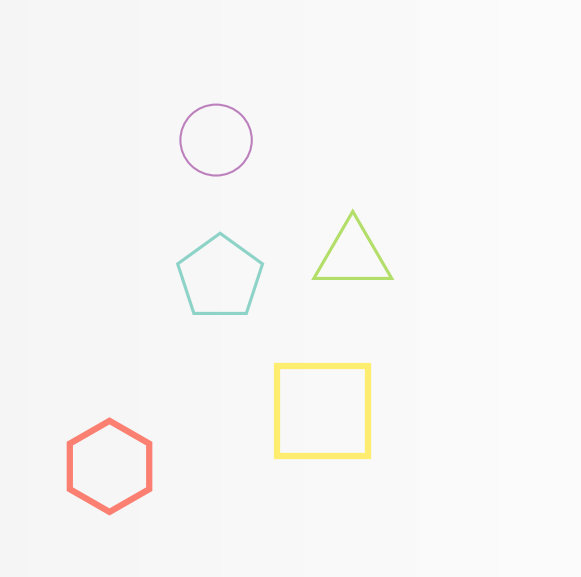[{"shape": "pentagon", "thickness": 1.5, "radius": 0.38, "center": [0.379, 0.518]}, {"shape": "hexagon", "thickness": 3, "radius": 0.39, "center": [0.188, 0.192]}, {"shape": "triangle", "thickness": 1.5, "radius": 0.39, "center": [0.607, 0.556]}, {"shape": "circle", "thickness": 1, "radius": 0.31, "center": [0.372, 0.757]}, {"shape": "square", "thickness": 3, "radius": 0.39, "center": [0.555, 0.288]}]